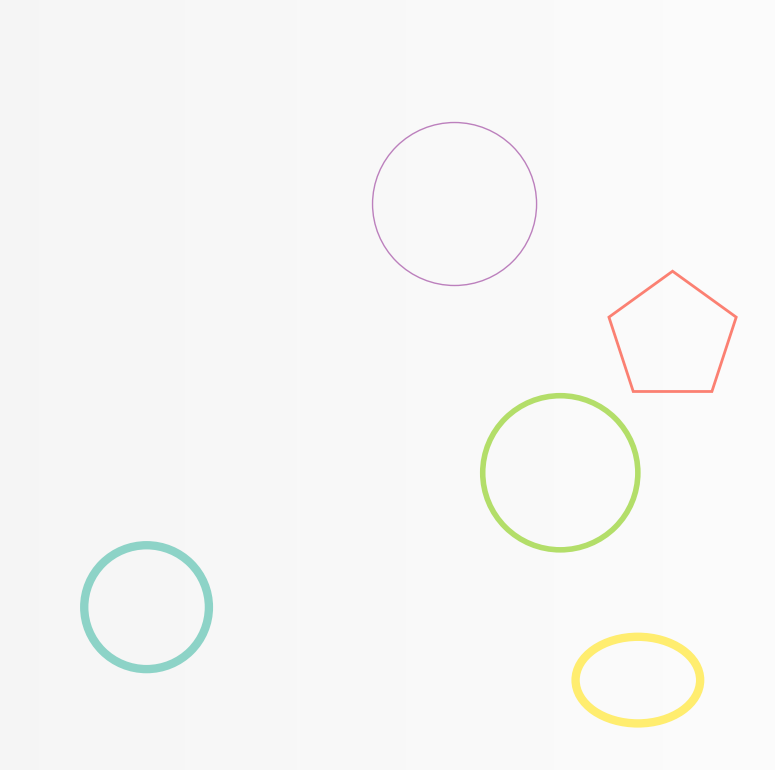[{"shape": "circle", "thickness": 3, "radius": 0.4, "center": [0.189, 0.211]}, {"shape": "pentagon", "thickness": 1, "radius": 0.43, "center": [0.868, 0.561]}, {"shape": "circle", "thickness": 2, "radius": 0.5, "center": [0.723, 0.386]}, {"shape": "circle", "thickness": 0.5, "radius": 0.53, "center": [0.587, 0.735]}, {"shape": "oval", "thickness": 3, "radius": 0.4, "center": [0.823, 0.117]}]